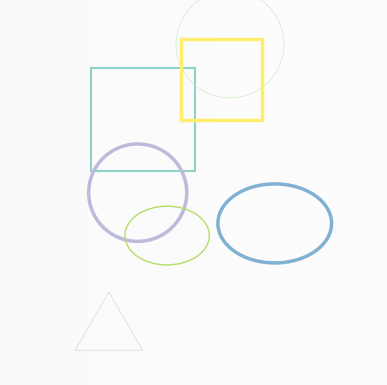[{"shape": "square", "thickness": 1.5, "radius": 0.67, "center": [0.368, 0.689]}, {"shape": "circle", "thickness": 2.5, "radius": 0.63, "center": [0.355, 0.5]}, {"shape": "oval", "thickness": 2.5, "radius": 0.73, "center": [0.709, 0.42]}, {"shape": "oval", "thickness": 1, "radius": 0.54, "center": [0.431, 0.388]}, {"shape": "triangle", "thickness": 0.5, "radius": 0.5, "center": [0.281, 0.141]}, {"shape": "circle", "thickness": 0.5, "radius": 0.7, "center": [0.594, 0.885]}, {"shape": "square", "thickness": 2.5, "radius": 0.52, "center": [0.572, 0.793]}]